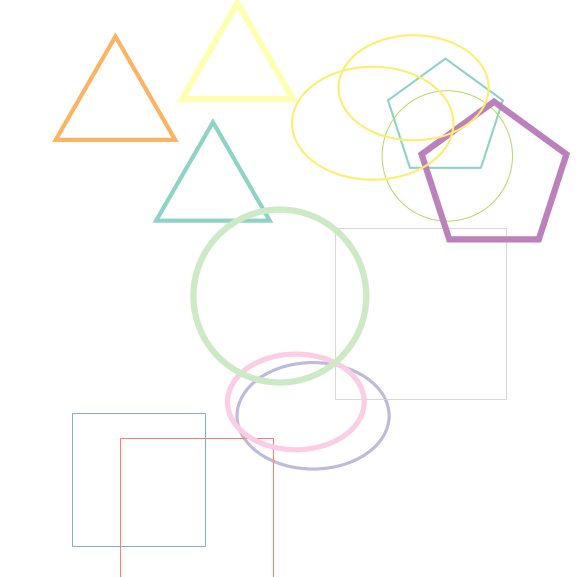[{"shape": "pentagon", "thickness": 1, "radius": 0.52, "center": [0.771, 0.793]}, {"shape": "triangle", "thickness": 2, "radius": 0.57, "center": [0.369, 0.674]}, {"shape": "triangle", "thickness": 3, "radius": 0.55, "center": [0.411, 0.883]}, {"shape": "oval", "thickness": 1.5, "radius": 0.66, "center": [0.542, 0.279]}, {"shape": "square", "thickness": 0.5, "radius": 0.66, "center": [0.34, 0.108]}, {"shape": "square", "thickness": 0.5, "radius": 0.57, "center": [0.24, 0.169]}, {"shape": "triangle", "thickness": 2, "radius": 0.6, "center": [0.2, 0.817]}, {"shape": "circle", "thickness": 0.5, "radius": 0.56, "center": [0.775, 0.729]}, {"shape": "oval", "thickness": 2.5, "radius": 0.59, "center": [0.512, 0.303]}, {"shape": "square", "thickness": 0.5, "radius": 0.74, "center": [0.729, 0.456]}, {"shape": "pentagon", "thickness": 3, "radius": 0.66, "center": [0.855, 0.691]}, {"shape": "circle", "thickness": 3, "radius": 0.75, "center": [0.485, 0.487]}, {"shape": "oval", "thickness": 1, "radius": 0.7, "center": [0.645, 0.786]}, {"shape": "oval", "thickness": 1, "radius": 0.65, "center": [0.716, 0.847]}]